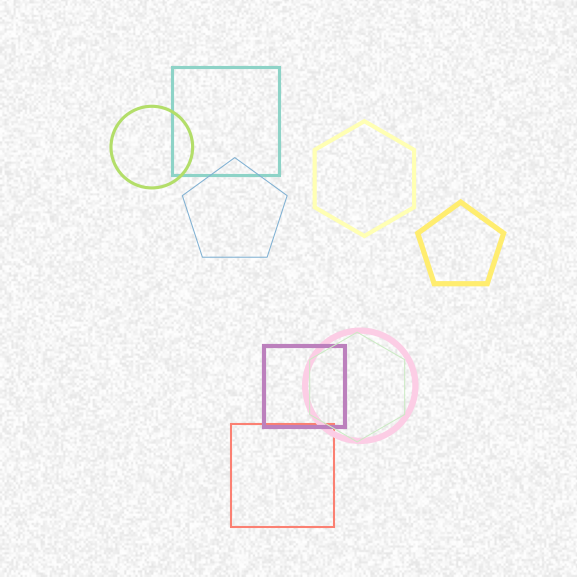[{"shape": "square", "thickness": 1.5, "radius": 0.47, "center": [0.39, 0.79]}, {"shape": "hexagon", "thickness": 2, "radius": 0.5, "center": [0.631, 0.69]}, {"shape": "square", "thickness": 1, "radius": 0.44, "center": [0.489, 0.176]}, {"shape": "pentagon", "thickness": 0.5, "radius": 0.48, "center": [0.407, 0.631]}, {"shape": "circle", "thickness": 1.5, "radius": 0.35, "center": [0.263, 0.744]}, {"shape": "circle", "thickness": 3, "radius": 0.48, "center": [0.624, 0.331]}, {"shape": "square", "thickness": 2, "radius": 0.35, "center": [0.527, 0.33]}, {"shape": "hexagon", "thickness": 0.5, "radius": 0.47, "center": [0.619, 0.329]}, {"shape": "pentagon", "thickness": 2.5, "radius": 0.39, "center": [0.798, 0.571]}]